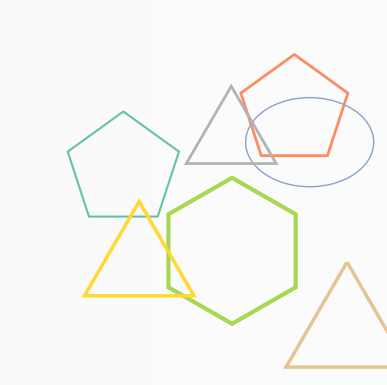[{"shape": "pentagon", "thickness": 1.5, "radius": 0.75, "center": [0.318, 0.559]}, {"shape": "pentagon", "thickness": 2, "radius": 0.73, "center": [0.76, 0.713]}, {"shape": "oval", "thickness": 1, "radius": 0.83, "center": [0.799, 0.631]}, {"shape": "hexagon", "thickness": 3, "radius": 0.95, "center": [0.599, 0.349]}, {"shape": "triangle", "thickness": 2.5, "radius": 0.82, "center": [0.359, 0.313]}, {"shape": "triangle", "thickness": 2.5, "radius": 0.91, "center": [0.896, 0.137]}, {"shape": "triangle", "thickness": 2, "radius": 0.67, "center": [0.597, 0.642]}]